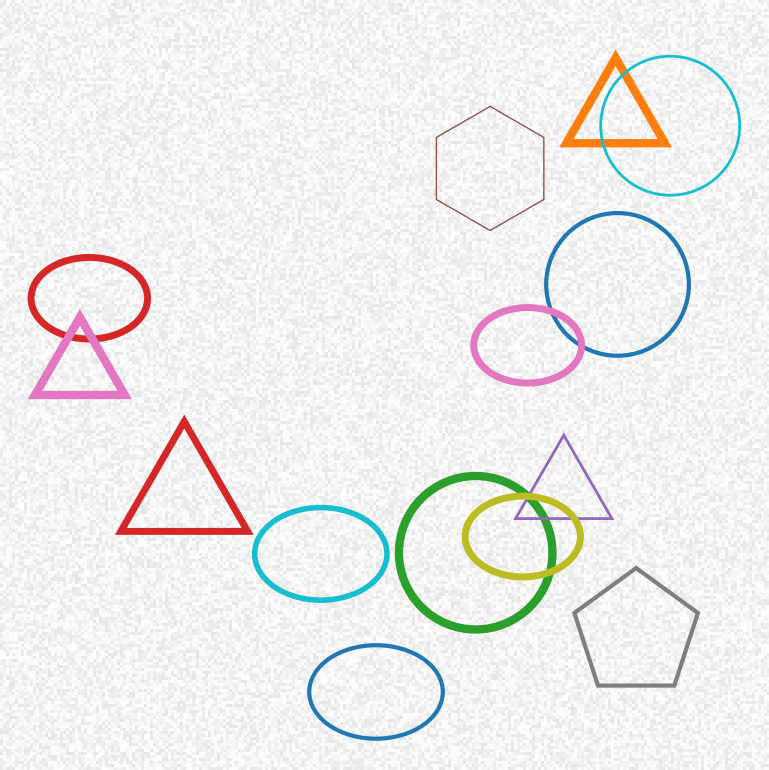[{"shape": "oval", "thickness": 1.5, "radius": 0.43, "center": [0.488, 0.101]}, {"shape": "circle", "thickness": 1.5, "radius": 0.46, "center": [0.802, 0.631]}, {"shape": "triangle", "thickness": 3, "radius": 0.37, "center": [0.8, 0.851]}, {"shape": "circle", "thickness": 3, "radius": 0.5, "center": [0.618, 0.282]}, {"shape": "oval", "thickness": 2.5, "radius": 0.38, "center": [0.116, 0.613]}, {"shape": "triangle", "thickness": 2.5, "radius": 0.48, "center": [0.239, 0.357]}, {"shape": "triangle", "thickness": 1, "radius": 0.36, "center": [0.732, 0.363]}, {"shape": "hexagon", "thickness": 0.5, "radius": 0.4, "center": [0.637, 0.781]}, {"shape": "oval", "thickness": 2.5, "radius": 0.35, "center": [0.685, 0.552]}, {"shape": "triangle", "thickness": 3, "radius": 0.34, "center": [0.104, 0.521]}, {"shape": "pentagon", "thickness": 1.5, "radius": 0.42, "center": [0.826, 0.178]}, {"shape": "oval", "thickness": 2.5, "radius": 0.37, "center": [0.679, 0.303]}, {"shape": "circle", "thickness": 1, "radius": 0.45, "center": [0.87, 0.837]}, {"shape": "oval", "thickness": 2, "radius": 0.43, "center": [0.417, 0.281]}]